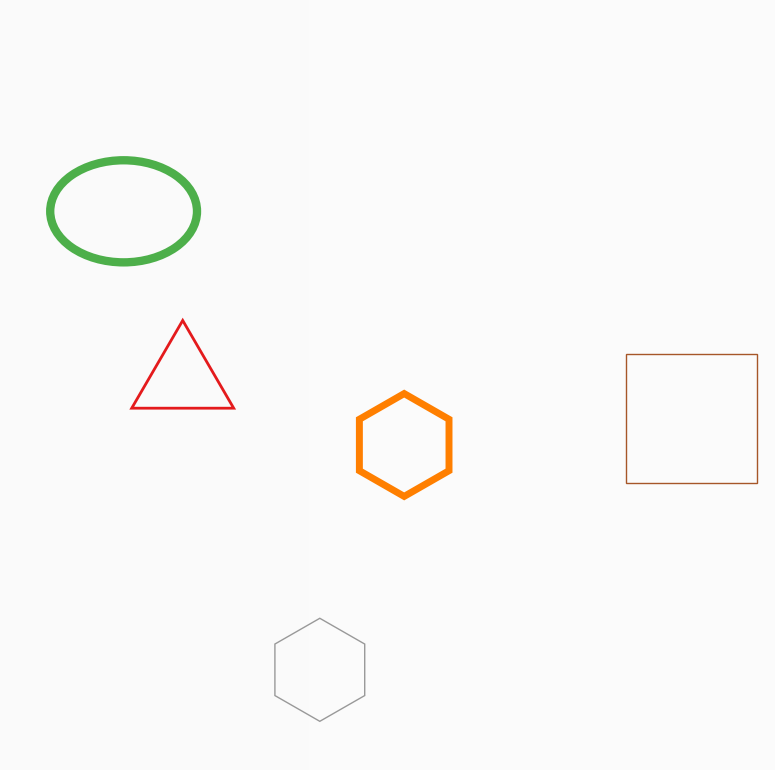[{"shape": "triangle", "thickness": 1, "radius": 0.38, "center": [0.236, 0.508]}, {"shape": "oval", "thickness": 3, "radius": 0.47, "center": [0.159, 0.726]}, {"shape": "hexagon", "thickness": 2.5, "radius": 0.33, "center": [0.522, 0.422]}, {"shape": "square", "thickness": 0.5, "radius": 0.42, "center": [0.892, 0.456]}, {"shape": "hexagon", "thickness": 0.5, "radius": 0.33, "center": [0.413, 0.13]}]